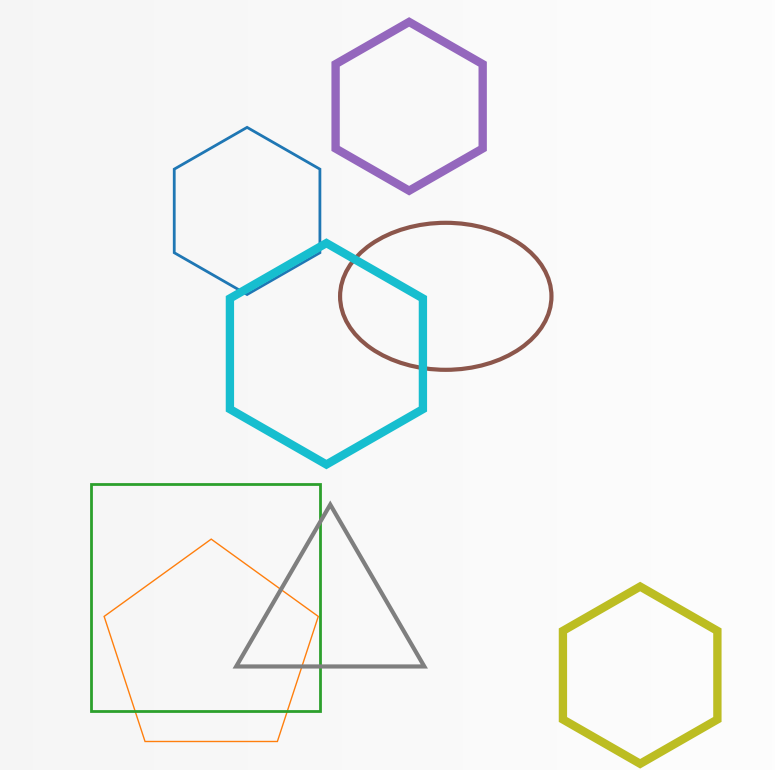[{"shape": "hexagon", "thickness": 1, "radius": 0.54, "center": [0.319, 0.726]}, {"shape": "pentagon", "thickness": 0.5, "radius": 0.73, "center": [0.273, 0.155]}, {"shape": "square", "thickness": 1, "radius": 0.74, "center": [0.265, 0.224]}, {"shape": "hexagon", "thickness": 3, "radius": 0.55, "center": [0.528, 0.862]}, {"shape": "oval", "thickness": 1.5, "radius": 0.68, "center": [0.575, 0.615]}, {"shape": "triangle", "thickness": 1.5, "radius": 0.7, "center": [0.426, 0.205]}, {"shape": "hexagon", "thickness": 3, "radius": 0.58, "center": [0.826, 0.123]}, {"shape": "hexagon", "thickness": 3, "radius": 0.72, "center": [0.421, 0.541]}]